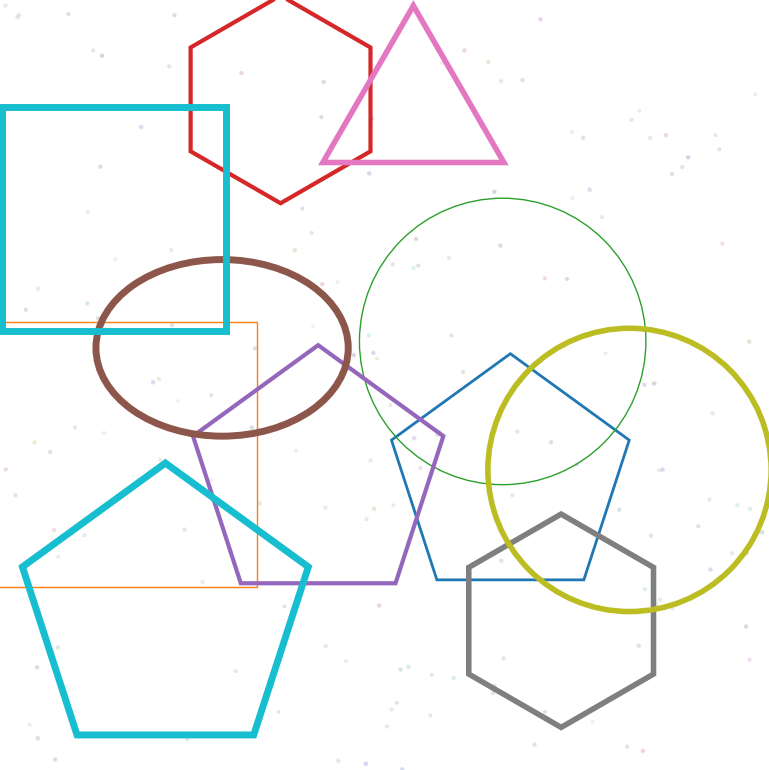[{"shape": "pentagon", "thickness": 1, "radius": 0.81, "center": [0.663, 0.378]}, {"shape": "square", "thickness": 0.5, "radius": 0.86, "center": [0.162, 0.409]}, {"shape": "circle", "thickness": 0.5, "radius": 0.93, "center": [0.653, 0.557]}, {"shape": "hexagon", "thickness": 1.5, "radius": 0.67, "center": [0.364, 0.871]}, {"shape": "pentagon", "thickness": 1.5, "radius": 0.85, "center": [0.413, 0.381]}, {"shape": "oval", "thickness": 2.5, "radius": 0.82, "center": [0.288, 0.548]}, {"shape": "triangle", "thickness": 2, "radius": 0.68, "center": [0.537, 0.857]}, {"shape": "hexagon", "thickness": 2, "radius": 0.69, "center": [0.729, 0.194]}, {"shape": "circle", "thickness": 2, "radius": 0.92, "center": [0.818, 0.39]}, {"shape": "square", "thickness": 2.5, "radius": 0.73, "center": [0.148, 0.716]}, {"shape": "pentagon", "thickness": 2.5, "radius": 0.98, "center": [0.215, 0.203]}]